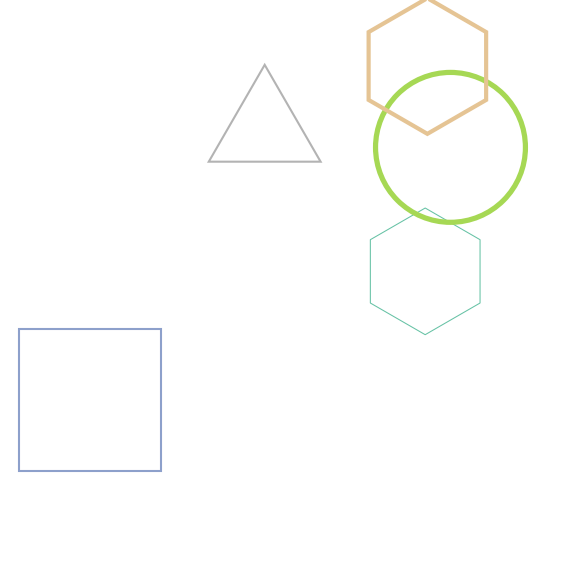[{"shape": "hexagon", "thickness": 0.5, "radius": 0.55, "center": [0.736, 0.529]}, {"shape": "square", "thickness": 1, "radius": 0.61, "center": [0.156, 0.306]}, {"shape": "circle", "thickness": 2.5, "radius": 0.65, "center": [0.78, 0.744]}, {"shape": "hexagon", "thickness": 2, "radius": 0.59, "center": [0.74, 0.885]}, {"shape": "triangle", "thickness": 1, "radius": 0.56, "center": [0.458, 0.775]}]